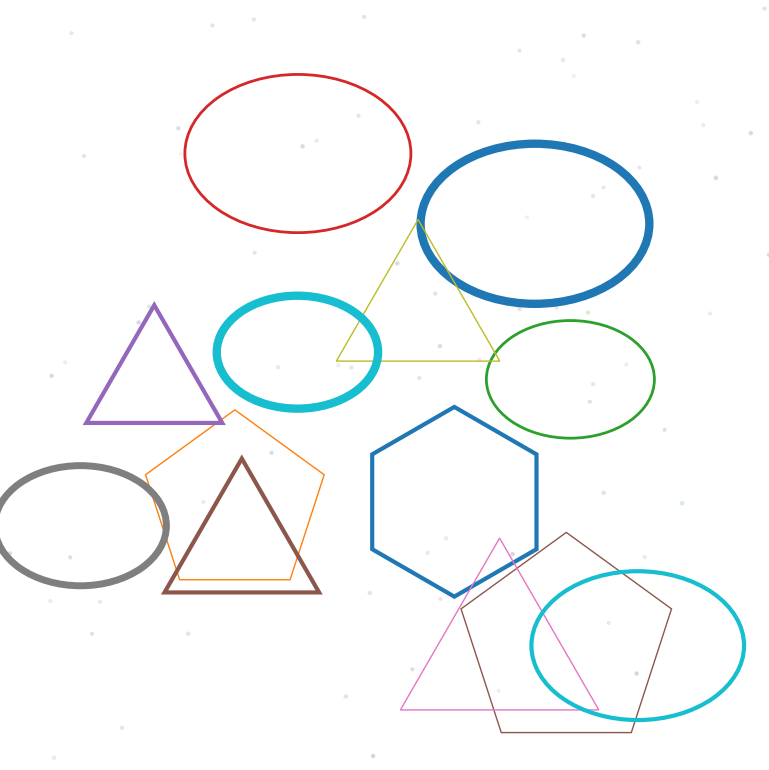[{"shape": "hexagon", "thickness": 1.5, "radius": 0.62, "center": [0.59, 0.348]}, {"shape": "oval", "thickness": 3, "radius": 0.74, "center": [0.695, 0.709]}, {"shape": "pentagon", "thickness": 0.5, "radius": 0.61, "center": [0.305, 0.346]}, {"shape": "oval", "thickness": 1, "radius": 0.55, "center": [0.741, 0.507]}, {"shape": "oval", "thickness": 1, "radius": 0.73, "center": [0.387, 0.801]}, {"shape": "triangle", "thickness": 1.5, "radius": 0.51, "center": [0.2, 0.502]}, {"shape": "pentagon", "thickness": 0.5, "radius": 0.72, "center": [0.735, 0.165]}, {"shape": "triangle", "thickness": 1.5, "radius": 0.58, "center": [0.314, 0.289]}, {"shape": "triangle", "thickness": 0.5, "radius": 0.74, "center": [0.649, 0.152]}, {"shape": "oval", "thickness": 2.5, "radius": 0.56, "center": [0.105, 0.317]}, {"shape": "triangle", "thickness": 0.5, "radius": 0.61, "center": [0.543, 0.592]}, {"shape": "oval", "thickness": 1.5, "radius": 0.69, "center": [0.828, 0.162]}, {"shape": "oval", "thickness": 3, "radius": 0.52, "center": [0.386, 0.543]}]